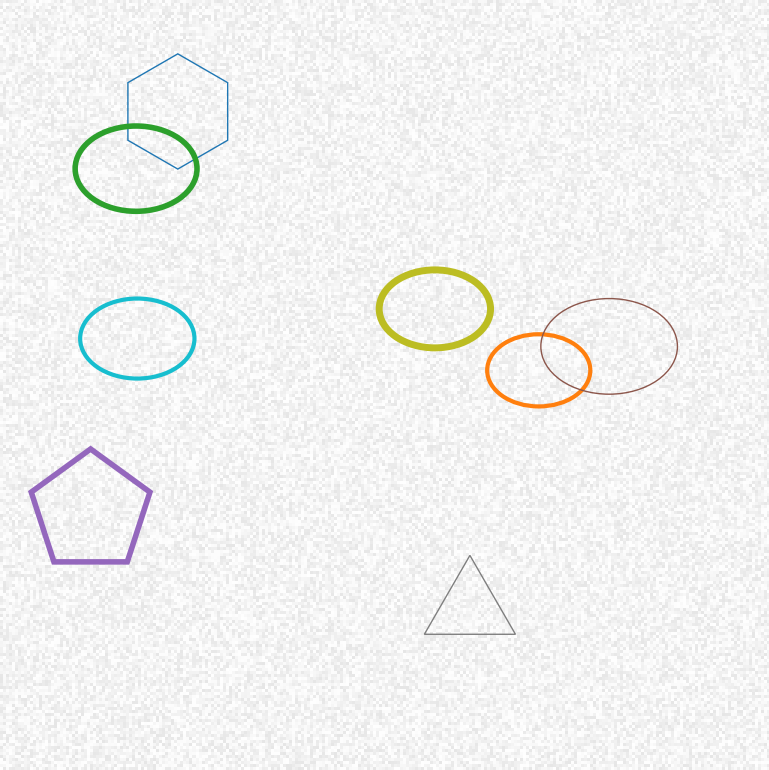[{"shape": "hexagon", "thickness": 0.5, "radius": 0.37, "center": [0.231, 0.855]}, {"shape": "oval", "thickness": 1.5, "radius": 0.33, "center": [0.7, 0.519]}, {"shape": "oval", "thickness": 2, "radius": 0.4, "center": [0.177, 0.781]}, {"shape": "pentagon", "thickness": 2, "radius": 0.41, "center": [0.118, 0.336]}, {"shape": "oval", "thickness": 0.5, "radius": 0.44, "center": [0.791, 0.55]}, {"shape": "triangle", "thickness": 0.5, "radius": 0.34, "center": [0.61, 0.21]}, {"shape": "oval", "thickness": 2.5, "radius": 0.36, "center": [0.565, 0.599]}, {"shape": "oval", "thickness": 1.5, "radius": 0.37, "center": [0.178, 0.56]}]